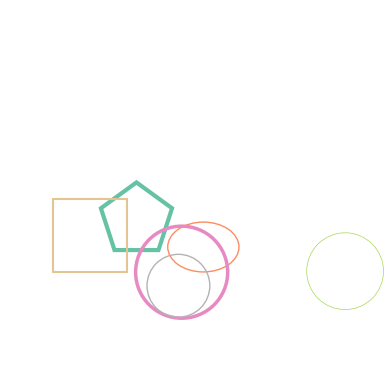[{"shape": "pentagon", "thickness": 3, "radius": 0.49, "center": [0.354, 0.429]}, {"shape": "oval", "thickness": 1, "radius": 0.46, "center": [0.528, 0.358]}, {"shape": "circle", "thickness": 2.5, "radius": 0.6, "center": [0.472, 0.293]}, {"shape": "circle", "thickness": 0.5, "radius": 0.5, "center": [0.896, 0.296]}, {"shape": "square", "thickness": 1.5, "radius": 0.48, "center": [0.234, 0.389]}, {"shape": "circle", "thickness": 1, "radius": 0.41, "center": [0.463, 0.258]}]